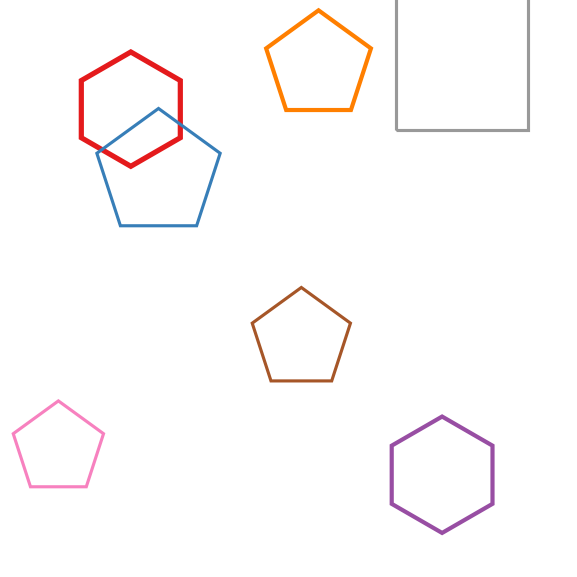[{"shape": "hexagon", "thickness": 2.5, "radius": 0.49, "center": [0.227, 0.81]}, {"shape": "pentagon", "thickness": 1.5, "radius": 0.56, "center": [0.274, 0.699]}, {"shape": "hexagon", "thickness": 2, "radius": 0.5, "center": [0.766, 0.177]}, {"shape": "pentagon", "thickness": 2, "radius": 0.48, "center": [0.552, 0.886]}, {"shape": "pentagon", "thickness": 1.5, "radius": 0.45, "center": [0.522, 0.412]}, {"shape": "pentagon", "thickness": 1.5, "radius": 0.41, "center": [0.101, 0.223]}, {"shape": "square", "thickness": 1.5, "radius": 0.57, "center": [0.8, 0.888]}]